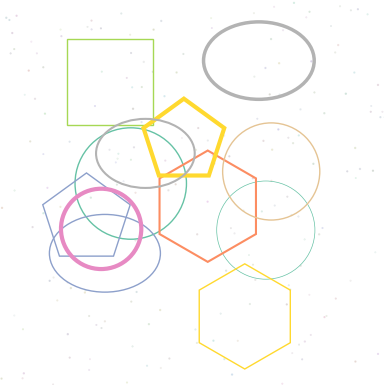[{"shape": "circle", "thickness": 0.5, "radius": 0.64, "center": [0.69, 0.402]}, {"shape": "circle", "thickness": 1, "radius": 0.72, "center": [0.34, 0.523]}, {"shape": "hexagon", "thickness": 1.5, "radius": 0.72, "center": [0.54, 0.464]}, {"shape": "pentagon", "thickness": 1, "radius": 0.6, "center": [0.225, 0.431]}, {"shape": "oval", "thickness": 1, "radius": 0.72, "center": [0.272, 0.342]}, {"shape": "circle", "thickness": 3, "radius": 0.52, "center": [0.263, 0.405]}, {"shape": "square", "thickness": 1, "radius": 0.56, "center": [0.285, 0.787]}, {"shape": "pentagon", "thickness": 3, "radius": 0.55, "center": [0.478, 0.633]}, {"shape": "hexagon", "thickness": 1, "radius": 0.68, "center": [0.636, 0.178]}, {"shape": "circle", "thickness": 1, "radius": 0.63, "center": [0.704, 0.555]}, {"shape": "oval", "thickness": 1.5, "radius": 0.64, "center": [0.378, 0.602]}, {"shape": "oval", "thickness": 2.5, "radius": 0.72, "center": [0.672, 0.843]}]